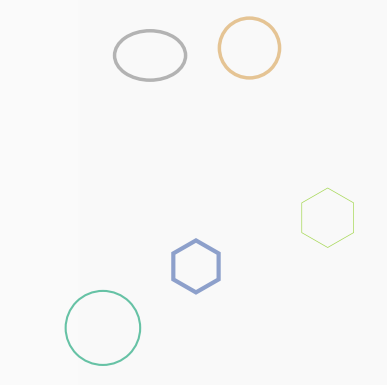[{"shape": "circle", "thickness": 1.5, "radius": 0.48, "center": [0.266, 0.148]}, {"shape": "hexagon", "thickness": 3, "radius": 0.34, "center": [0.506, 0.308]}, {"shape": "hexagon", "thickness": 0.5, "radius": 0.39, "center": [0.846, 0.434]}, {"shape": "circle", "thickness": 2.5, "radius": 0.39, "center": [0.644, 0.875]}, {"shape": "oval", "thickness": 2.5, "radius": 0.46, "center": [0.387, 0.856]}]